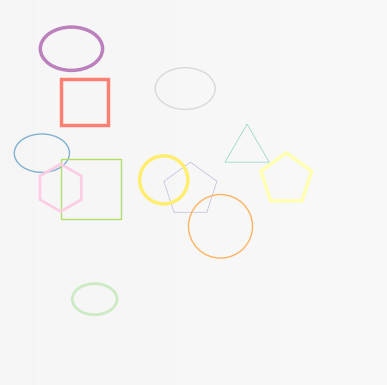[{"shape": "triangle", "thickness": 0.5, "radius": 0.33, "center": [0.638, 0.612]}, {"shape": "pentagon", "thickness": 2.5, "radius": 0.34, "center": [0.739, 0.534]}, {"shape": "pentagon", "thickness": 0.5, "radius": 0.36, "center": [0.491, 0.507]}, {"shape": "square", "thickness": 2.5, "radius": 0.3, "center": [0.218, 0.735]}, {"shape": "oval", "thickness": 1, "radius": 0.36, "center": [0.108, 0.602]}, {"shape": "circle", "thickness": 1, "radius": 0.41, "center": [0.569, 0.412]}, {"shape": "square", "thickness": 1, "radius": 0.39, "center": [0.234, 0.509]}, {"shape": "hexagon", "thickness": 2, "radius": 0.31, "center": [0.156, 0.512]}, {"shape": "oval", "thickness": 1, "radius": 0.39, "center": [0.478, 0.77]}, {"shape": "oval", "thickness": 2.5, "radius": 0.4, "center": [0.184, 0.873]}, {"shape": "oval", "thickness": 2, "radius": 0.29, "center": [0.244, 0.223]}, {"shape": "circle", "thickness": 2.5, "radius": 0.31, "center": [0.423, 0.533]}]